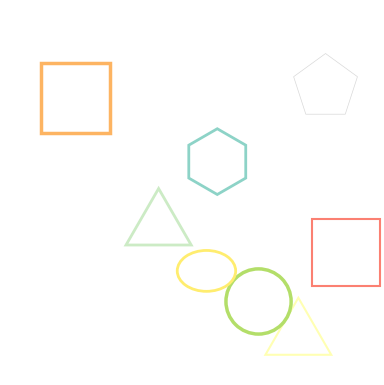[{"shape": "hexagon", "thickness": 2, "radius": 0.43, "center": [0.564, 0.58]}, {"shape": "triangle", "thickness": 1.5, "radius": 0.49, "center": [0.775, 0.128]}, {"shape": "square", "thickness": 1.5, "radius": 0.44, "center": [0.899, 0.344]}, {"shape": "square", "thickness": 2.5, "radius": 0.45, "center": [0.196, 0.746]}, {"shape": "circle", "thickness": 2.5, "radius": 0.42, "center": [0.672, 0.217]}, {"shape": "pentagon", "thickness": 0.5, "radius": 0.44, "center": [0.846, 0.774]}, {"shape": "triangle", "thickness": 2, "radius": 0.49, "center": [0.412, 0.412]}, {"shape": "oval", "thickness": 2, "radius": 0.38, "center": [0.536, 0.296]}]